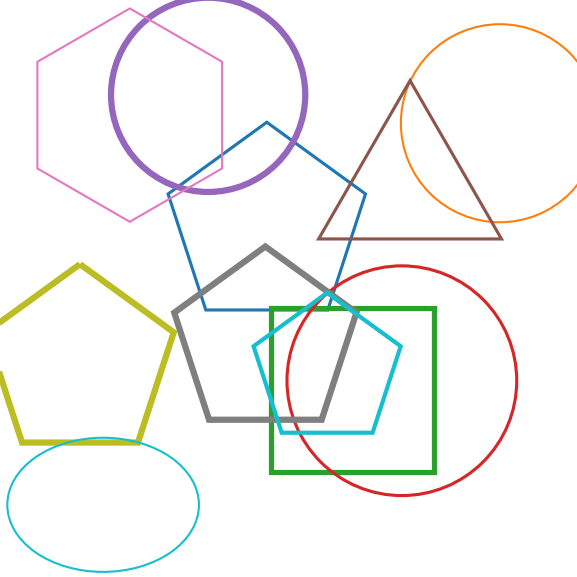[{"shape": "pentagon", "thickness": 1.5, "radius": 0.9, "center": [0.462, 0.608]}, {"shape": "circle", "thickness": 1, "radius": 0.86, "center": [0.866, 0.786]}, {"shape": "square", "thickness": 2.5, "radius": 0.71, "center": [0.611, 0.324]}, {"shape": "circle", "thickness": 1.5, "radius": 0.99, "center": [0.696, 0.34]}, {"shape": "circle", "thickness": 3, "radius": 0.84, "center": [0.36, 0.835]}, {"shape": "triangle", "thickness": 1.5, "radius": 0.91, "center": [0.71, 0.677]}, {"shape": "hexagon", "thickness": 1, "radius": 0.92, "center": [0.225, 0.8]}, {"shape": "pentagon", "thickness": 3, "radius": 0.83, "center": [0.459, 0.406]}, {"shape": "pentagon", "thickness": 3, "radius": 0.85, "center": [0.139, 0.371]}, {"shape": "pentagon", "thickness": 2, "radius": 0.67, "center": [0.566, 0.358]}, {"shape": "oval", "thickness": 1, "radius": 0.83, "center": [0.179, 0.125]}]